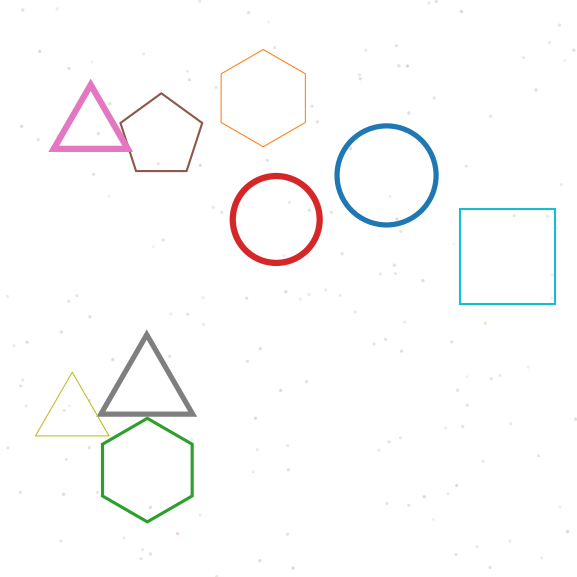[{"shape": "circle", "thickness": 2.5, "radius": 0.43, "center": [0.669, 0.695]}, {"shape": "hexagon", "thickness": 0.5, "radius": 0.42, "center": [0.456, 0.829]}, {"shape": "hexagon", "thickness": 1.5, "radius": 0.45, "center": [0.255, 0.185]}, {"shape": "circle", "thickness": 3, "radius": 0.38, "center": [0.478, 0.619]}, {"shape": "pentagon", "thickness": 1, "radius": 0.37, "center": [0.279, 0.763]}, {"shape": "triangle", "thickness": 3, "radius": 0.37, "center": [0.157, 0.778]}, {"shape": "triangle", "thickness": 2.5, "radius": 0.46, "center": [0.254, 0.328]}, {"shape": "triangle", "thickness": 0.5, "radius": 0.37, "center": [0.125, 0.281]}, {"shape": "square", "thickness": 1, "radius": 0.41, "center": [0.879, 0.555]}]